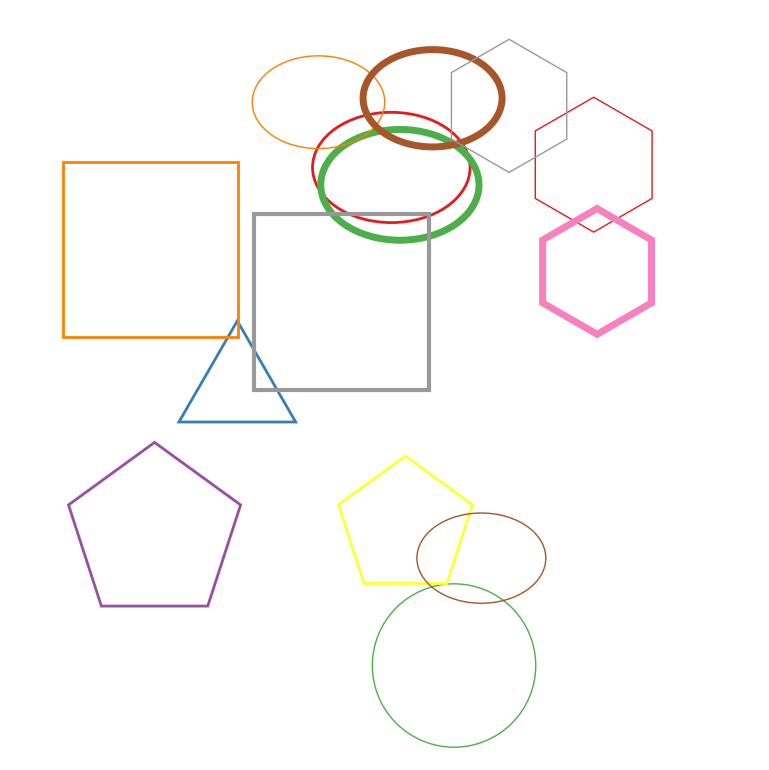[{"shape": "oval", "thickness": 1, "radius": 0.51, "center": [0.508, 0.783]}, {"shape": "hexagon", "thickness": 0.5, "radius": 0.44, "center": [0.771, 0.786]}, {"shape": "triangle", "thickness": 1, "radius": 0.44, "center": [0.308, 0.496]}, {"shape": "oval", "thickness": 2.5, "radius": 0.51, "center": [0.519, 0.76]}, {"shape": "circle", "thickness": 0.5, "radius": 0.53, "center": [0.59, 0.136]}, {"shape": "pentagon", "thickness": 1, "radius": 0.59, "center": [0.201, 0.308]}, {"shape": "square", "thickness": 1, "radius": 0.57, "center": [0.195, 0.677]}, {"shape": "oval", "thickness": 0.5, "radius": 0.43, "center": [0.414, 0.867]}, {"shape": "pentagon", "thickness": 1, "radius": 0.46, "center": [0.527, 0.316]}, {"shape": "oval", "thickness": 2.5, "radius": 0.45, "center": [0.562, 0.872]}, {"shape": "oval", "thickness": 0.5, "radius": 0.42, "center": [0.625, 0.275]}, {"shape": "hexagon", "thickness": 2.5, "radius": 0.41, "center": [0.775, 0.647]}, {"shape": "hexagon", "thickness": 0.5, "radius": 0.43, "center": [0.661, 0.863]}, {"shape": "square", "thickness": 1.5, "radius": 0.57, "center": [0.443, 0.608]}]